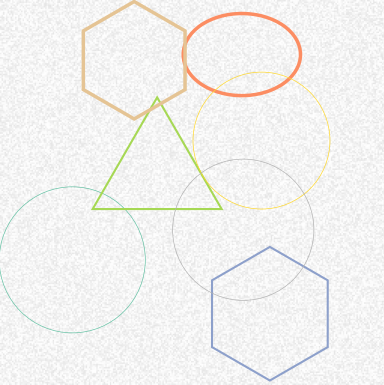[{"shape": "circle", "thickness": 0.5, "radius": 0.95, "center": [0.188, 0.325]}, {"shape": "oval", "thickness": 2.5, "radius": 0.76, "center": [0.628, 0.858]}, {"shape": "hexagon", "thickness": 1.5, "radius": 0.87, "center": [0.701, 0.185]}, {"shape": "triangle", "thickness": 1.5, "radius": 0.97, "center": [0.408, 0.554]}, {"shape": "circle", "thickness": 0.5, "radius": 0.89, "center": [0.679, 0.635]}, {"shape": "hexagon", "thickness": 2.5, "radius": 0.76, "center": [0.349, 0.844]}, {"shape": "circle", "thickness": 0.5, "radius": 0.92, "center": [0.632, 0.403]}]